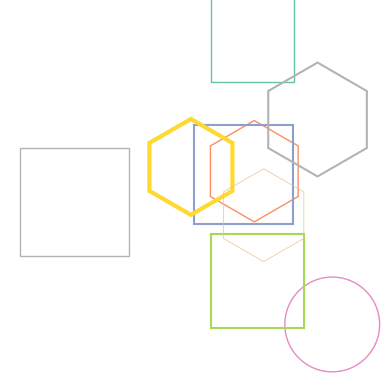[{"shape": "square", "thickness": 1, "radius": 0.54, "center": [0.656, 0.895]}, {"shape": "hexagon", "thickness": 1, "radius": 0.66, "center": [0.66, 0.555]}, {"shape": "square", "thickness": 1.5, "radius": 0.65, "center": [0.632, 0.547]}, {"shape": "circle", "thickness": 1, "radius": 0.62, "center": [0.863, 0.157]}, {"shape": "square", "thickness": 1.5, "radius": 0.61, "center": [0.669, 0.271]}, {"shape": "hexagon", "thickness": 3, "radius": 0.62, "center": [0.496, 0.566]}, {"shape": "hexagon", "thickness": 0.5, "radius": 0.6, "center": [0.685, 0.441]}, {"shape": "square", "thickness": 1, "radius": 0.7, "center": [0.193, 0.475]}, {"shape": "hexagon", "thickness": 1.5, "radius": 0.74, "center": [0.825, 0.69]}]